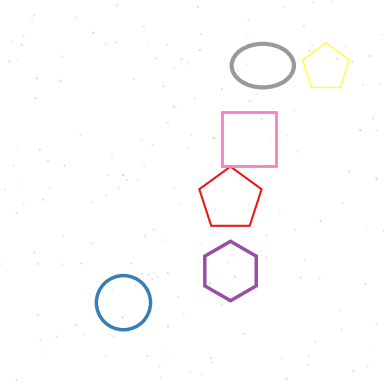[{"shape": "pentagon", "thickness": 1.5, "radius": 0.43, "center": [0.599, 0.482]}, {"shape": "circle", "thickness": 2.5, "radius": 0.35, "center": [0.321, 0.214]}, {"shape": "hexagon", "thickness": 2.5, "radius": 0.39, "center": [0.599, 0.296]}, {"shape": "pentagon", "thickness": 1, "radius": 0.32, "center": [0.846, 0.825]}, {"shape": "square", "thickness": 2, "radius": 0.35, "center": [0.647, 0.639]}, {"shape": "oval", "thickness": 3, "radius": 0.4, "center": [0.683, 0.83]}]